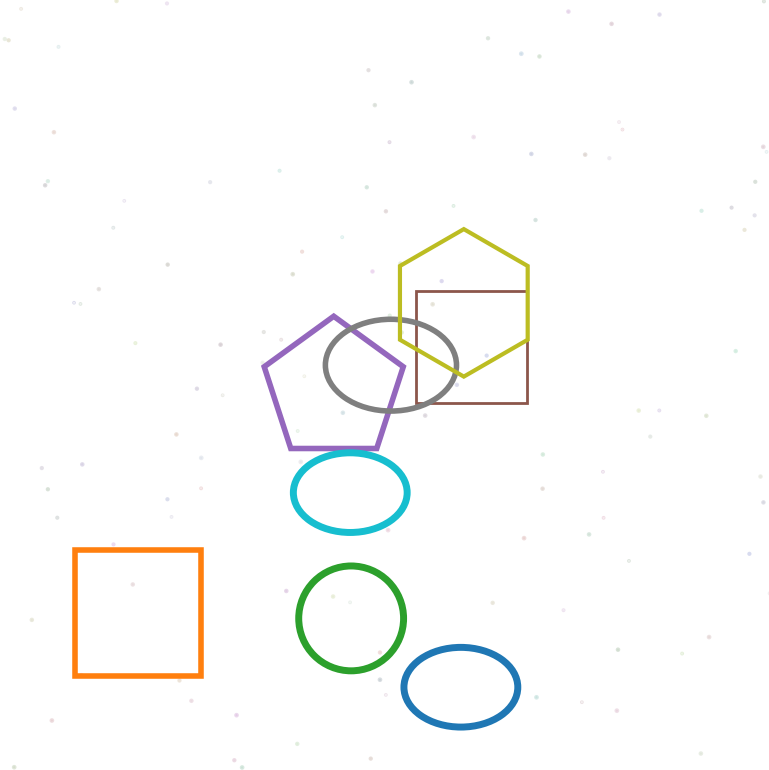[{"shape": "oval", "thickness": 2.5, "radius": 0.37, "center": [0.599, 0.108]}, {"shape": "square", "thickness": 2, "radius": 0.41, "center": [0.179, 0.204]}, {"shape": "circle", "thickness": 2.5, "radius": 0.34, "center": [0.456, 0.197]}, {"shape": "pentagon", "thickness": 2, "radius": 0.47, "center": [0.433, 0.494]}, {"shape": "square", "thickness": 1, "radius": 0.36, "center": [0.612, 0.55]}, {"shape": "oval", "thickness": 2, "radius": 0.43, "center": [0.508, 0.526]}, {"shape": "hexagon", "thickness": 1.5, "radius": 0.48, "center": [0.602, 0.607]}, {"shape": "oval", "thickness": 2.5, "radius": 0.37, "center": [0.455, 0.36]}]